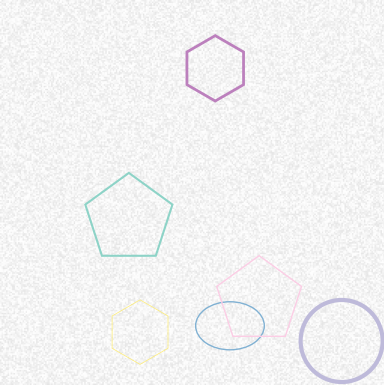[{"shape": "pentagon", "thickness": 1.5, "radius": 0.59, "center": [0.335, 0.432]}, {"shape": "circle", "thickness": 3, "radius": 0.53, "center": [0.887, 0.114]}, {"shape": "oval", "thickness": 1, "radius": 0.45, "center": [0.597, 0.154]}, {"shape": "pentagon", "thickness": 1, "radius": 0.58, "center": [0.673, 0.22]}, {"shape": "hexagon", "thickness": 2, "radius": 0.42, "center": [0.559, 0.823]}, {"shape": "hexagon", "thickness": 0.5, "radius": 0.42, "center": [0.364, 0.137]}]